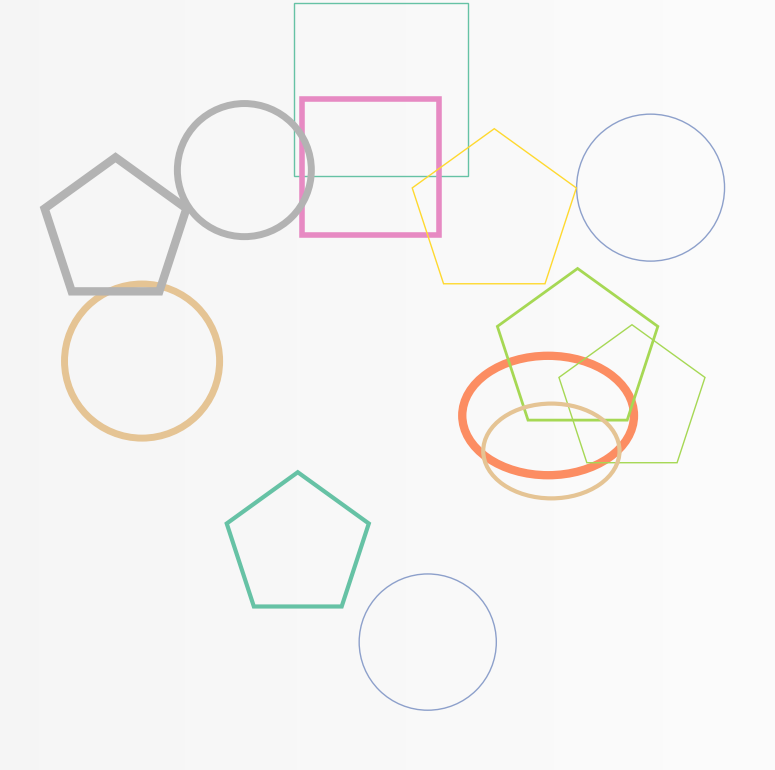[{"shape": "square", "thickness": 0.5, "radius": 0.56, "center": [0.491, 0.884]}, {"shape": "pentagon", "thickness": 1.5, "radius": 0.48, "center": [0.384, 0.29]}, {"shape": "oval", "thickness": 3, "radius": 0.55, "center": [0.707, 0.46]}, {"shape": "circle", "thickness": 0.5, "radius": 0.48, "center": [0.839, 0.756]}, {"shape": "circle", "thickness": 0.5, "radius": 0.44, "center": [0.552, 0.166]}, {"shape": "square", "thickness": 2, "radius": 0.44, "center": [0.478, 0.783]}, {"shape": "pentagon", "thickness": 0.5, "radius": 0.5, "center": [0.815, 0.479]}, {"shape": "pentagon", "thickness": 1, "radius": 0.54, "center": [0.745, 0.542]}, {"shape": "pentagon", "thickness": 0.5, "radius": 0.56, "center": [0.638, 0.722]}, {"shape": "oval", "thickness": 1.5, "radius": 0.44, "center": [0.711, 0.414]}, {"shape": "circle", "thickness": 2.5, "radius": 0.5, "center": [0.183, 0.531]}, {"shape": "pentagon", "thickness": 3, "radius": 0.48, "center": [0.149, 0.699]}, {"shape": "circle", "thickness": 2.5, "radius": 0.43, "center": [0.315, 0.779]}]